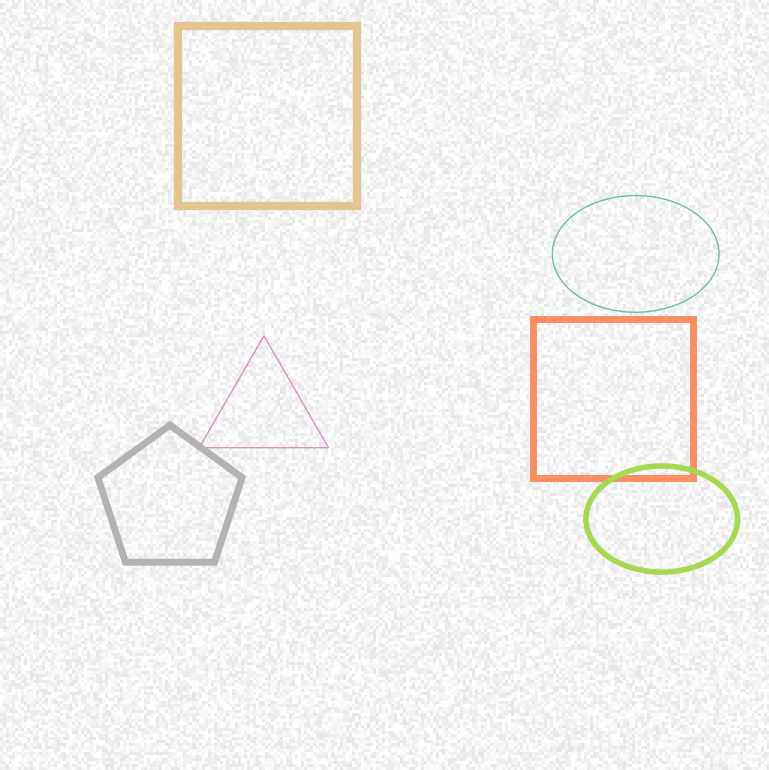[{"shape": "oval", "thickness": 0.5, "radius": 0.54, "center": [0.826, 0.67]}, {"shape": "square", "thickness": 2.5, "radius": 0.52, "center": [0.796, 0.483]}, {"shape": "triangle", "thickness": 0.5, "radius": 0.48, "center": [0.343, 0.467]}, {"shape": "oval", "thickness": 2, "radius": 0.49, "center": [0.859, 0.326]}, {"shape": "square", "thickness": 3, "radius": 0.58, "center": [0.347, 0.849]}, {"shape": "pentagon", "thickness": 2.5, "radius": 0.49, "center": [0.221, 0.349]}]